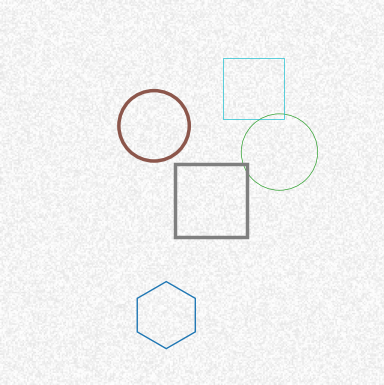[{"shape": "hexagon", "thickness": 1, "radius": 0.44, "center": [0.432, 0.182]}, {"shape": "circle", "thickness": 0.5, "radius": 0.5, "center": [0.726, 0.605]}, {"shape": "circle", "thickness": 2.5, "radius": 0.46, "center": [0.4, 0.673]}, {"shape": "square", "thickness": 2.5, "radius": 0.47, "center": [0.548, 0.479]}, {"shape": "square", "thickness": 0.5, "radius": 0.4, "center": [0.658, 0.769]}]